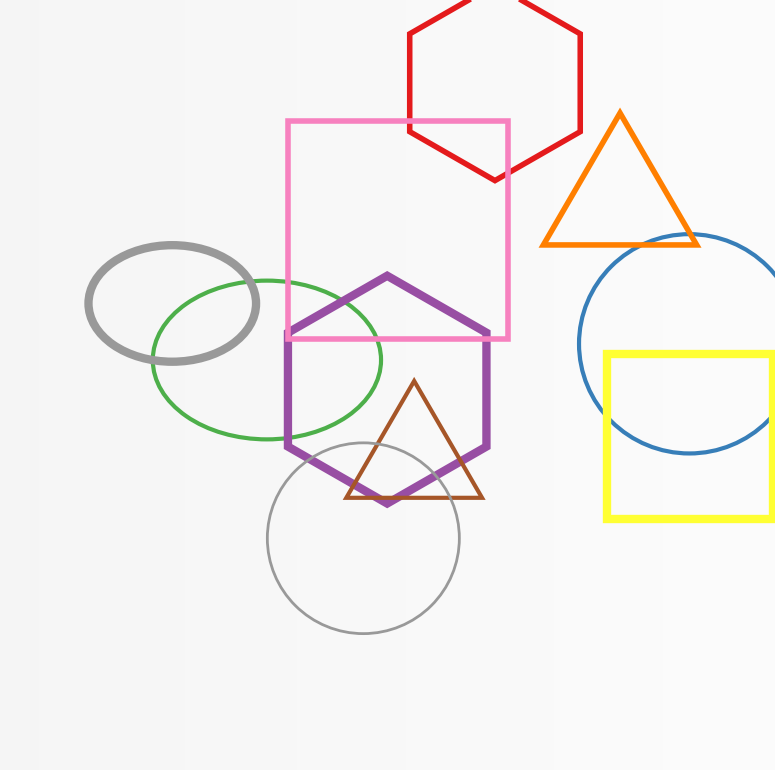[{"shape": "hexagon", "thickness": 2, "radius": 0.64, "center": [0.639, 0.893]}, {"shape": "circle", "thickness": 1.5, "radius": 0.71, "center": [0.89, 0.553]}, {"shape": "oval", "thickness": 1.5, "radius": 0.74, "center": [0.344, 0.532]}, {"shape": "hexagon", "thickness": 3, "radius": 0.74, "center": [0.5, 0.494]}, {"shape": "triangle", "thickness": 2, "radius": 0.57, "center": [0.8, 0.739]}, {"shape": "square", "thickness": 3, "radius": 0.53, "center": [0.89, 0.433]}, {"shape": "triangle", "thickness": 1.5, "radius": 0.51, "center": [0.534, 0.404]}, {"shape": "square", "thickness": 2, "radius": 0.71, "center": [0.513, 0.701]}, {"shape": "circle", "thickness": 1, "radius": 0.62, "center": [0.469, 0.301]}, {"shape": "oval", "thickness": 3, "radius": 0.54, "center": [0.222, 0.606]}]